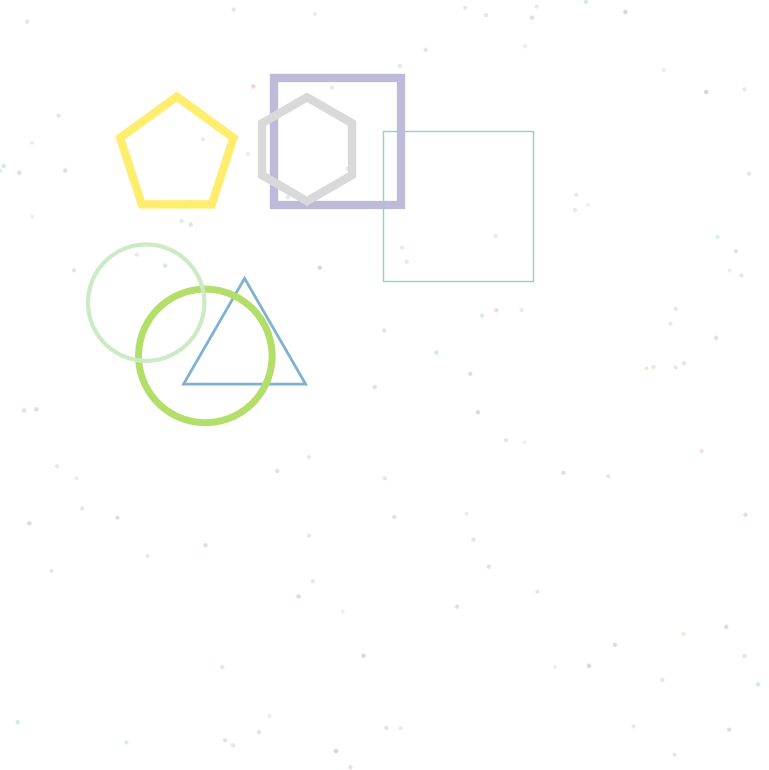[{"shape": "square", "thickness": 0.5, "radius": 0.49, "center": [0.595, 0.732]}, {"shape": "square", "thickness": 3, "radius": 0.41, "center": [0.439, 0.816]}, {"shape": "triangle", "thickness": 1, "radius": 0.46, "center": [0.318, 0.547]}, {"shape": "circle", "thickness": 2.5, "radius": 0.43, "center": [0.267, 0.538]}, {"shape": "hexagon", "thickness": 3, "radius": 0.34, "center": [0.399, 0.806]}, {"shape": "circle", "thickness": 1.5, "radius": 0.38, "center": [0.19, 0.607]}, {"shape": "pentagon", "thickness": 3, "radius": 0.39, "center": [0.23, 0.797]}]